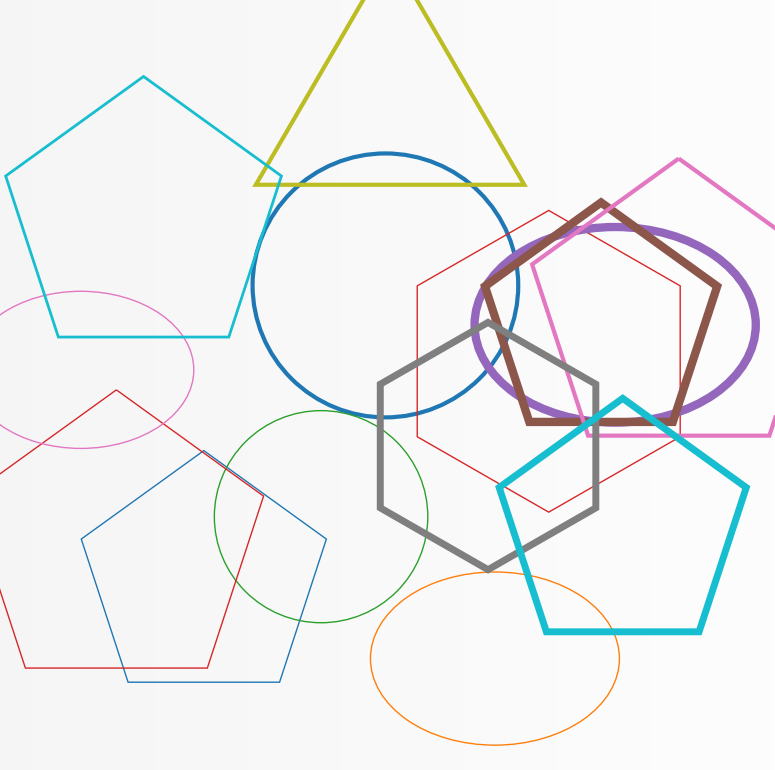[{"shape": "circle", "thickness": 1.5, "radius": 0.86, "center": [0.497, 0.629]}, {"shape": "pentagon", "thickness": 0.5, "radius": 0.83, "center": [0.263, 0.249]}, {"shape": "oval", "thickness": 0.5, "radius": 0.8, "center": [0.639, 0.145]}, {"shape": "circle", "thickness": 0.5, "radius": 0.69, "center": [0.414, 0.329]}, {"shape": "pentagon", "thickness": 0.5, "radius": 1.0, "center": [0.15, 0.294]}, {"shape": "hexagon", "thickness": 0.5, "radius": 0.98, "center": [0.708, 0.531]}, {"shape": "oval", "thickness": 3, "radius": 0.91, "center": [0.794, 0.578]}, {"shape": "pentagon", "thickness": 3, "radius": 0.79, "center": [0.776, 0.579]}, {"shape": "oval", "thickness": 0.5, "radius": 0.73, "center": [0.104, 0.52]}, {"shape": "pentagon", "thickness": 1.5, "radius": 0.99, "center": [0.876, 0.595]}, {"shape": "hexagon", "thickness": 2.5, "radius": 0.8, "center": [0.63, 0.421]}, {"shape": "triangle", "thickness": 1.5, "radius": 1.0, "center": [0.503, 0.86]}, {"shape": "pentagon", "thickness": 2.5, "radius": 0.84, "center": [0.804, 0.315]}, {"shape": "pentagon", "thickness": 1, "radius": 0.94, "center": [0.185, 0.714]}]